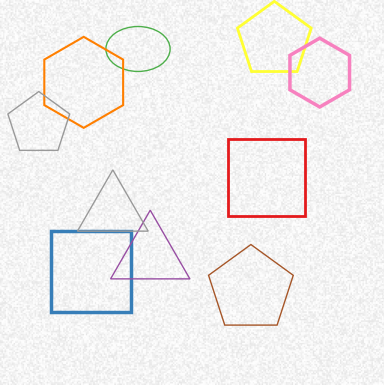[{"shape": "square", "thickness": 2, "radius": 0.5, "center": [0.692, 0.539]}, {"shape": "square", "thickness": 2.5, "radius": 0.52, "center": [0.236, 0.295]}, {"shape": "oval", "thickness": 1, "radius": 0.42, "center": [0.358, 0.873]}, {"shape": "triangle", "thickness": 1, "radius": 0.59, "center": [0.39, 0.335]}, {"shape": "hexagon", "thickness": 1.5, "radius": 0.59, "center": [0.217, 0.786]}, {"shape": "pentagon", "thickness": 2, "radius": 0.5, "center": [0.713, 0.896]}, {"shape": "pentagon", "thickness": 1, "radius": 0.58, "center": [0.652, 0.249]}, {"shape": "hexagon", "thickness": 2.5, "radius": 0.45, "center": [0.83, 0.811]}, {"shape": "triangle", "thickness": 1, "radius": 0.53, "center": [0.293, 0.453]}, {"shape": "pentagon", "thickness": 1, "radius": 0.42, "center": [0.101, 0.678]}]